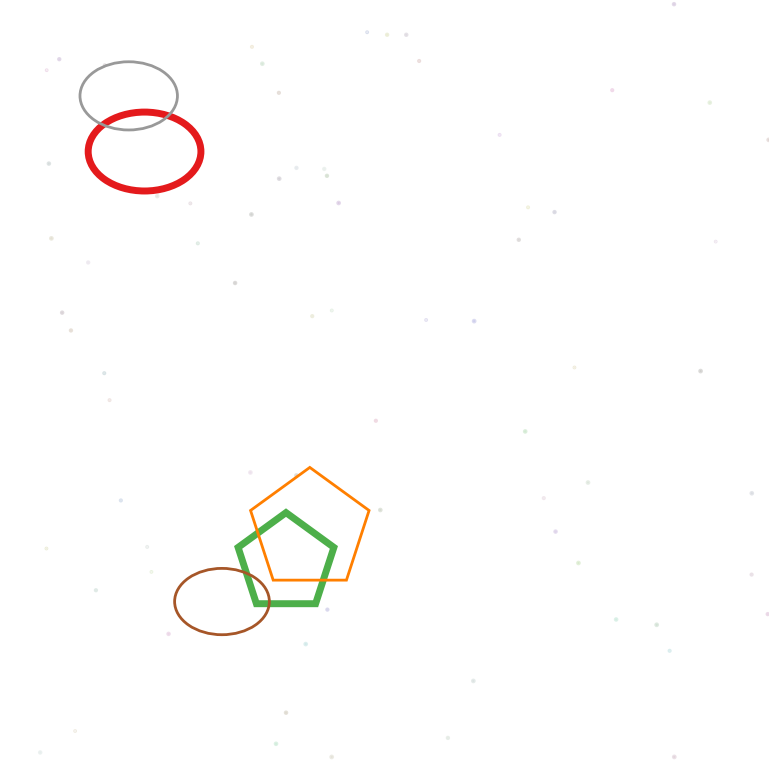[{"shape": "oval", "thickness": 2.5, "radius": 0.37, "center": [0.188, 0.803]}, {"shape": "pentagon", "thickness": 2.5, "radius": 0.33, "center": [0.371, 0.269]}, {"shape": "pentagon", "thickness": 1, "radius": 0.4, "center": [0.402, 0.312]}, {"shape": "oval", "thickness": 1, "radius": 0.31, "center": [0.288, 0.219]}, {"shape": "oval", "thickness": 1, "radius": 0.32, "center": [0.167, 0.875]}]